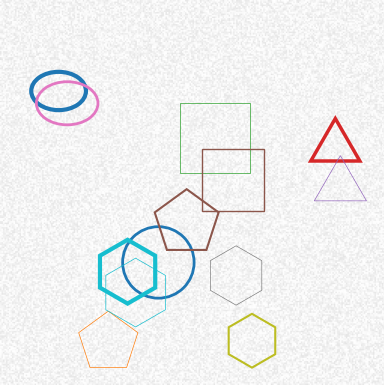[{"shape": "circle", "thickness": 2, "radius": 0.46, "center": [0.411, 0.318]}, {"shape": "oval", "thickness": 3, "radius": 0.36, "center": [0.152, 0.764]}, {"shape": "pentagon", "thickness": 0.5, "radius": 0.4, "center": [0.281, 0.111]}, {"shape": "square", "thickness": 0.5, "radius": 0.45, "center": [0.559, 0.641]}, {"shape": "triangle", "thickness": 2.5, "radius": 0.37, "center": [0.871, 0.619]}, {"shape": "triangle", "thickness": 0.5, "radius": 0.39, "center": [0.884, 0.517]}, {"shape": "pentagon", "thickness": 1.5, "radius": 0.44, "center": [0.485, 0.421]}, {"shape": "square", "thickness": 1, "radius": 0.4, "center": [0.605, 0.533]}, {"shape": "oval", "thickness": 2, "radius": 0.4, "center": [0.175, 0.732]}, {"shape": "hexagon", "thickness": 0.5, "radius": 0.39, "center": [0.613, 0.284]}, {"shape": "hexagon", "thickness": 1.5, "radius": 0.35, "center": [0.654, 0.115]}, {"shape": "hexagon", "thickness": 3, "radius": 0.41, "center": [0.331, 0.294]}, {"shape": "hexagon", "thickness": 0.5, "radius": 0.45, "center": [0.352, 0.24]}]